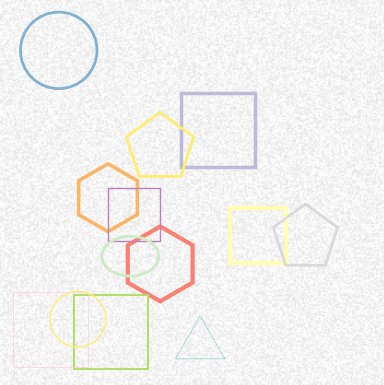[{"shape": "triangle", "thickness": 0.5, "radius": 0.37, "center": [0.52, 0.105]}, {"shape": "square", "thickness": 3, "radius": 0.36, "center": [0.67, 0.388]}, {"shape": "square", "thickness": 2.5, "radius": 0.48, "center": [0.567, 0.663]}, {"shape": "hexagon", "thickness": 3, "radius": 0.49, "center": [0.416, 0.315]}, {"shape": "circle", "thickness": 2, "radius": 0.5, "center": [0.153, 0.869]}, {"shape": "hexagon", "thickness": 2.5, "radius": 0.44, "center": [0.281, 0.487]}, {"shape": "square", "thickness": 1.5, "radius": 0.48, "center": [0.287, 0.139]}, {"shape": "square", "thickness": 0.5, "radius": 0.49, "center": [0.131, 0.145]}, {"shape": "pentagon", "thickness": 2, "radius": 0.44, "center": [0.793, 0.382]}, {"shape": "square", "thickness": 1, "radius": 0.34, "center": [0.348, 0.443]}, {"shape": "oval", "thickness": 2, "radius": 0.37, "center": [0.338, 0.335]}, {"shape": "pentagon", "thickness": 2, "radius": 0.46, "center": [0.416, 0.616]}, {"shape": "circle", "thickness": 1, "radius": 0.36, "center": [0.203, 0.171]}]